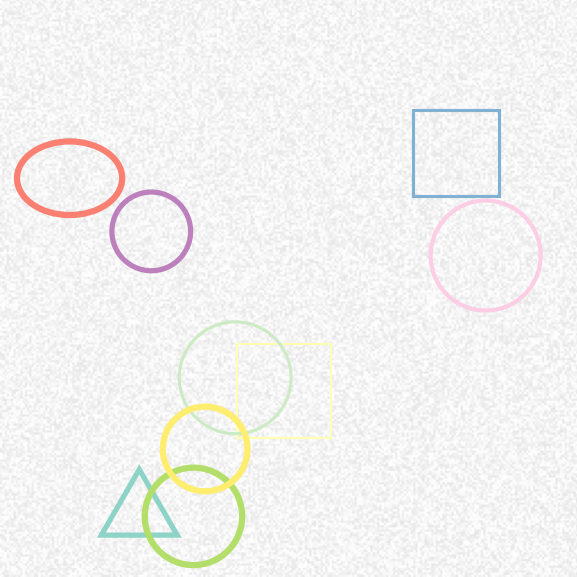[{"shape": "triangle", "thickness": 2.5, "radius": 0.38, "center": [0.241, 0.11]}, {"shape": "square", "thickness": 1, "radius": 0.4, "center": [0.492, 0.322]}, {"shape": "oval", "thickness": 3, "radius": 0.46, "center": [0.121, 0.691]}, {"shape": "square", "thickness": 1.5, "radius": 0.37, "center": [0.789, 0.735]}, {"shape": "circle", "thickness": 3, "radius": 0.42, "center": [0.335, 0.105]}, {"shape": "circle", "thickness": 2, "radius": 0.48, "center": [0.841, 0.557]}, {"shape": "circle", "thickness": 2.5, "radius": 0.34, "center": [0.262, 0.598]}, {"shape": "circle", "thickness": 1.5, "radius": 0.48, "center": [0.407, 0.345]}, {"shape": "circle", "thickness": 3, "radius": 0.37, "center": [0.355, 0.222]}]